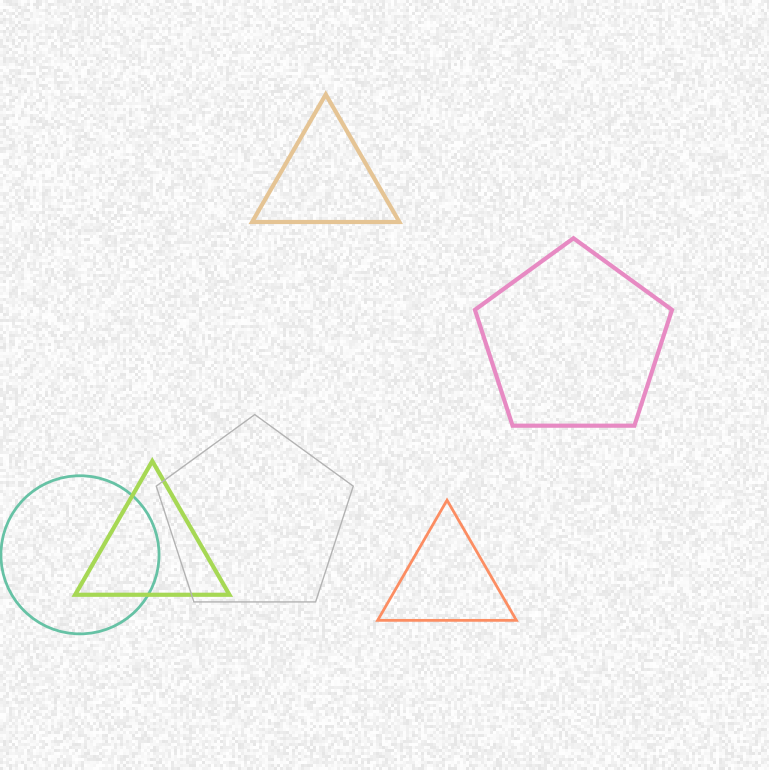[{"shape": "circle", "thickness": 1, "radius": 0.51, "center": [0.104, 0.279]}, {"shape": "triangle", "thickness": 1, "radius": 0.52, "center": [0.581, 0.246]}, {"shape": "pentagon", "thickness": 1.5, "radius": 0.67, "center": [0.745, 0.556]}, {"shape": "triangle", "thickness": 1.5, "radius": 0.58, "center": [0.198, 0.285]}, {"shape": "triangle", "thickness": 1.5, "radius": 0.55, "center": [0.423, 0.767]}, {"shape": "pentagon", "thickness": 0.5, "radius": 0.67, "center": [0.331, 0.327]}]